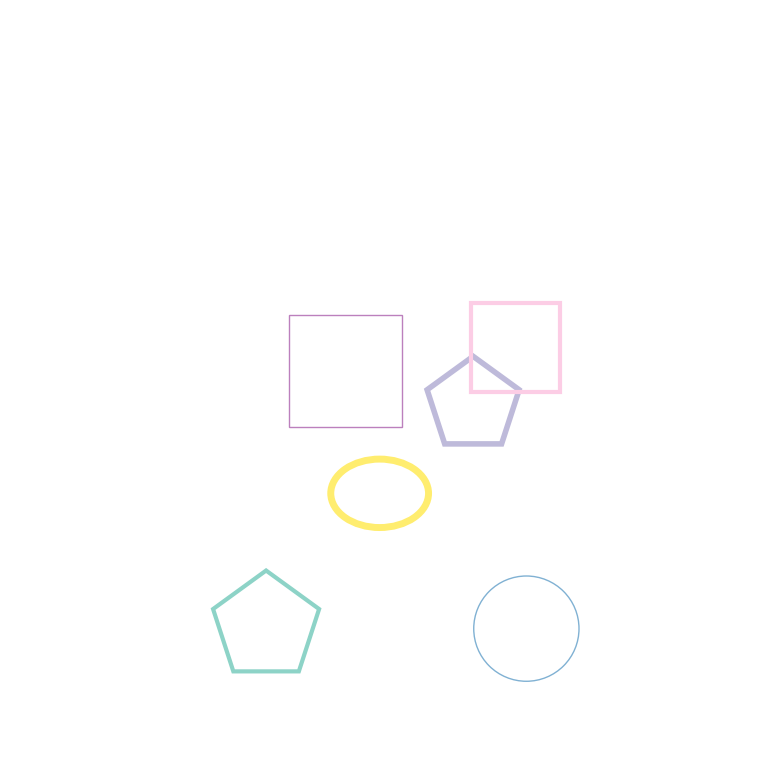[{"shape": "pentagon", "thickness": 1.5, "radius": 0.36, "center": [0.346, 0.187]}, {"shape": "pentagon", "thickness": 2, "radius": 0.31, "center": [0.614, 0.474]}, {"shape": "circle", "thickness": 0.5, "radius": 0.34, "center": [0.684, 0.184]}, {"shape": "square", "thickness": 1.5, "radius": 0.29, "center": [0.67, 0.549]}, {"shape": "square", "thickness": 0.5, "radius": 0.36, "center": [0.449, 0.518]}, {"shape": "oval", "thickness": 2.5, "radius": 0.32, "center": [0.493, 0.359]}]